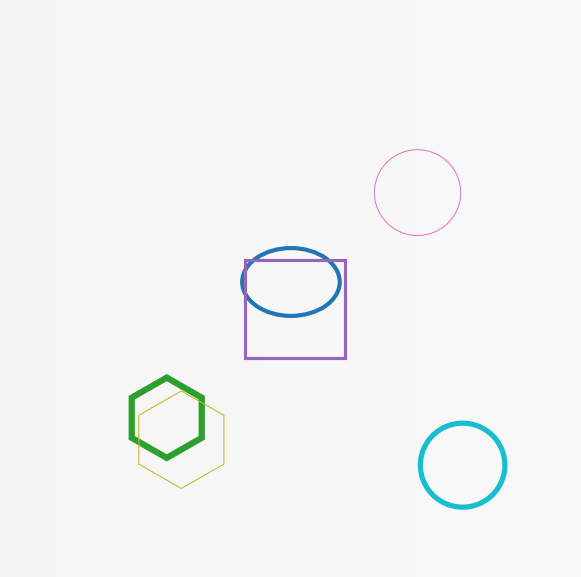[{"shape": "oval", "thickness": 2, "radius": 0.42, "center": [0.501, 0.511]}, {"shape": "hexagon", "thickness": 3, "radius": 0.35, "center": [0.287, 0.276]}, {"shape": "square", "thickness": 1.5, "radius": 0.43, "center": [0.507, 0.464]}, {"shape": "circle", "thickness": 0.5, "radius": 0.37, "center": [0.718, 0.666]}, {"shape": "hexagon", "thickness": 0.5, "radius": 0.42, "center": [0.312, 0.238]}, {"shape": "circle", "thickness": 2.5, "radius": 0.36, "center": [0.796, 0.194]}]